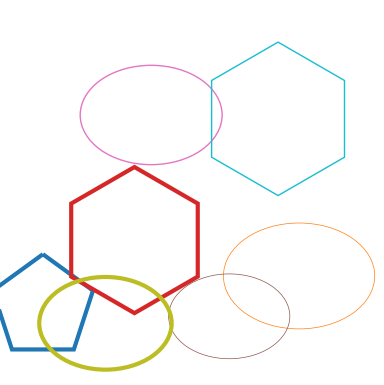[{"shape": "pentagon", "thickness": 3, "radius": 0.68, "center": [0.111, 0.203]}, {"shape": "oval", "thickness": 0.5, "radius": 0.98, "center": [0.777, 0.283]}, {"shape": "hexagon", "thickness": 3, "radius": 0.95, "center": [0.349, 0.376]}, {"shape": "oval", "thickness": 0.5, "radius": 0.79, "center": [0.595, 0.178]}, {"shape": "oval", "thickness": 1, "radius": 0.92, "center": [0.393, 0.701]}, {"shape": "oval", "thickness": 3, "radius": 0.86, "center": [0.274, 0.16]}, {"shape": "hexagon", "thickness": 1, "radius": 1.0, "center": [0.722, 0.691]}]